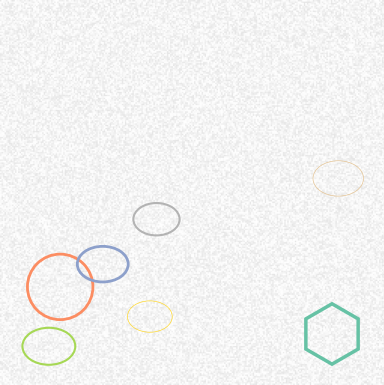[{"shape": "hexagon", "thickness": 2.5, "radius": 0.39, "center": [0.862, 0.133]}, {"shape": "circle", "thickness": 2, "radius": 0.43, "center": [0.156, 0.255]}, {"shape": "oval", "thickness": 2, "radius": 0.33, "center": [0.267, 0.314]}, {"shape": "oval", "thickness": 1.5, "radius": 0.34, "center": [0.127, 0.101]}, {"shape": "oval", "thickness": 0.5, "radius": 0.29, "center": [0.389, 0.178]}, {"shape": "oval", "thickness": 0.5, "radius": 0.33, "center": [0.879, 0.536]}, {"shape": "oval", "thickness": 1.5, "radius": 0.3, "center": [0.406, 0.431]}]